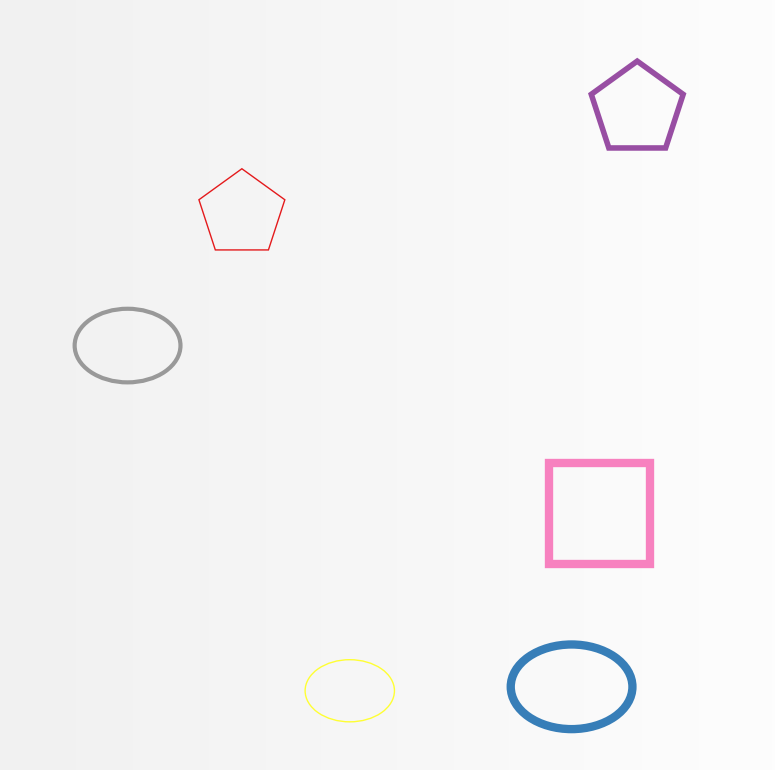[{"shape": "pentagon", "thickness": 0.5, "radius": 0.29, "center": [0.312, 0.723]}, {"shape": "oval", "thickness": 3, "radius": 0.39, "center": [0.738, 0.108]}, {"shape": "pentagon", "thickness": 2, "radius": 0.31, "center": [0.822, 0.858]}, {"shape": "oval", "thickness": 0.5, "radius": 0.29, "center": [0.451, 0.103]}, {"shape": "square", "thickness": 3, "radius": 0.33, "center": [0.774, 0.333]}, {"shape": "oval", "thickness": 1.5, "radius": 0.34, "center": [0.165, 0.551]}]